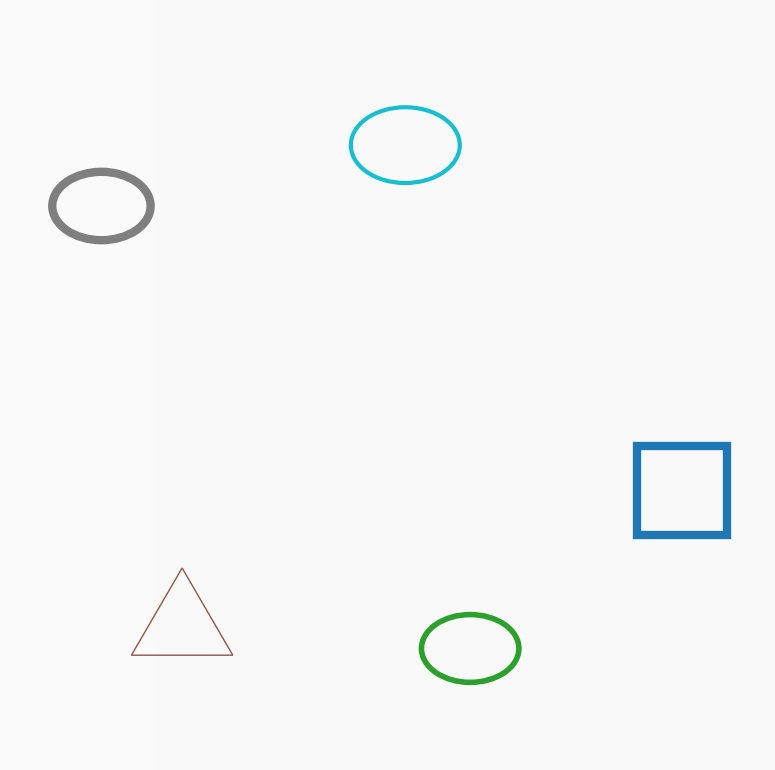[{"shape": "square", "thickness": 3, "radius": 0.29, "center": [0.88, 0.363]}, {"shape": "oval", "thickness": 2, "radius": 0.31, "center": [0.607, 0.158]}, {"shape": "triangle", "thickness": 0.5, "radius": 0.38, "center": [0.235, 0.187]}, {"shape": "oval", "thickness": 3, "radius": 0.32, "center": [0.131, 0.732]}, {"shape": "oval", "thickness": 1.5, "radius": 0.35, "center": [0.523, 0.812]}]